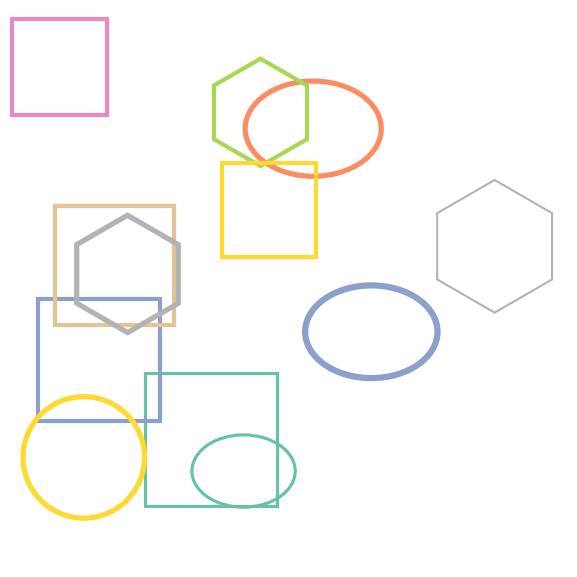[{"shape": "square", "thickness": 1.5, "radius": 0.57, "center": [0.365, 0.238]}, {"shape": "oval", "thickness": 1.5, "radius": 0.45, "center": [0.422, 0.183]}, {"shape": "oval", "thickness": 2.5, "radius": 0.59, "center": [0.542, 0.776]}, {"shape": "square", "thickness": 2, "radius": 0.53, "center": [0.172, 0.376]}, {"shape": "oval", "thickness": 3, "radius": 0.57, "center": [0.643, 0.425]}, {"shape": "square", "thickness": 2, "radius": 0.41, "center": [0.103, 0.883]}, {"shape": "hexagon", "thickness": 2, "radius": 0.46, "center": [0.451, 0.805]}, {"shape": "square", "thickness": 2, "radius": 0.41, "center": [0.466, 0.635]}, {"shape": "circle", "thickness": 2.5, "radius": 0.53, "center": [0.145, 0.207]}, {"shape": "square", "thickness": 2, "radius": 0.51, "center": [0.198, 0.539]}, {"shape": "hexagon", "thickness": 2.5, "radius": 0.51, "center": [0.221, 0.525]}, {"shape": "hexagon", "thickness": 1, "radius": 0.57, "center": [0.856, 0.573]}]